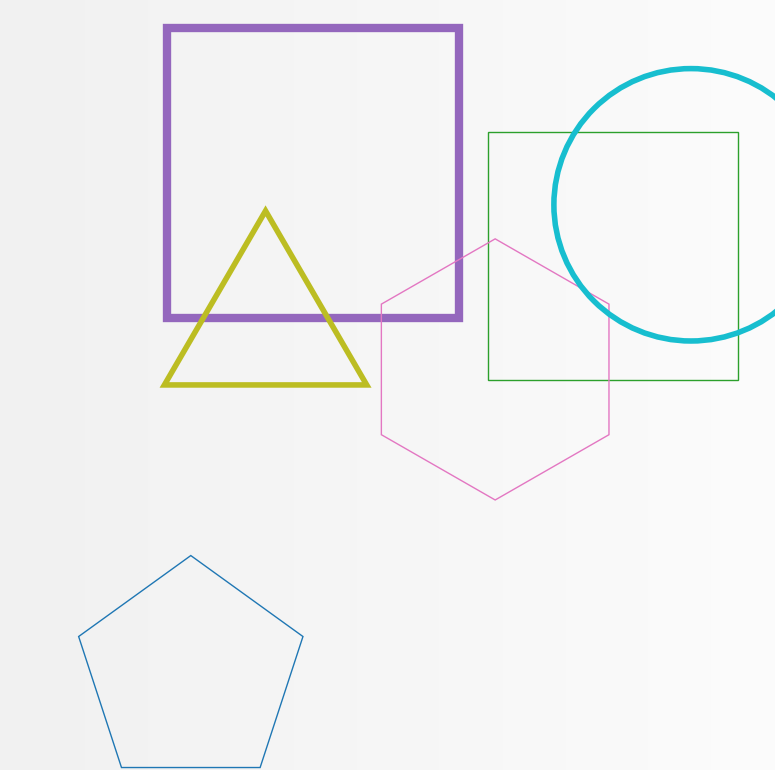[{"shape": "pentagon", "thickness": 0.5, "radius": 0.76, "center": [0.246, 0.126]}, {"shape": "square", "thickness": 0.5, "radius": 0.8, "center": [0.791, 0.668]}, {"shape": "square", "thickness": 3, "radius": 0.94, "center": [0.404, 0.775]}, {"shape": "hexagon", "thickness": 0.5, "radius": 0.85, "center": [0.639, 0.52]}, {"shape": "triangle", "thickness": 2, "radius": 0.75, "center": [0.343, 0.575]}, {"shape": "circle", "thickness": 2, "radius": 0.88, "center": [0.892, 0.734]}]